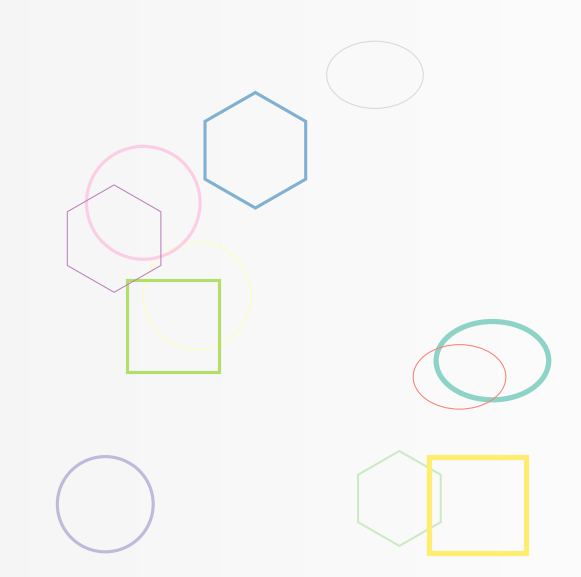[{"shape": "oval", "thickness": 2.5, "radius": 0.48, "center": [0.847, 0.375]}, {"shape": "circle", "thickness": 0.5, "radius": 0.46, "center": [0.339, 0.487]}, {"shape": "circle", "thickness": 1.5, "radius": 0.41, "center": [0.181, 0.126]}, {"shape": "oval", "thickness": 0.5, "radius": 0.4, "center": [0.791, 0.347]}, {"shape": "hexagon", "thickness": 1.5, "radius": 0.5, "center": [0.439, 0.739]}, {"shape": "square", "thickness": 1.5, "radius": 0.4, "center": [0.298, 0.435]}, {"shape": "circle", "thickness": 1.5, "radius": 0.49, "center": [0.247, 0.648]}, {"shape": "oval", "thickness": 0.5, "radius": 0.42, "center": [0.645, 0.87]}, {"shape": "hexagon", "thickness": 0.5, "radius": 0.46, "center": [0.196, 0.586]}, {"shape": "hexagon", "thickness": 1, "radius": 0.41, "center": [0.687, 0.136]}, {"shape": "square", "thickness": 2.5, "radius": 0.41, "center": [0.822, 0.124]}]